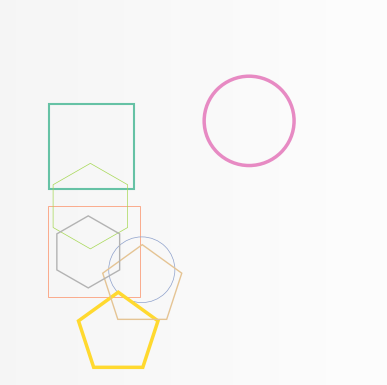[{"shape": "square", "thickness": 1.5, "radius": 0.55, "center": [0.237, 0.619]}, {"shape": "square", "thickness": 0.5, "radius": 0.59, "center": [0.242, 0.348]}, {"shape": "circle", "thickness": 0.5, "radius": 0.43, "center": [0.366, 0.299]}, {"shape": "circle", "thickness": 2.5, "radius": 0.58, "center": [0.643, 0.686]}, {"shape": "hexagon", "thickness": 0.5, "radius": 0.56, "center": [0.233, 0.465]}, {"shape": "pentagon", "thickness": 2.5, "radius": 0.54, "center": [0.305, 0.133]}, {"shape": "pentagon", "thickness": 1, "radius": 0.54, "center": [0.367, 0.257]}, {"shape": "hexagon", "thickness": 1, "radius": 0.47, "center": [0.228, 0.346]}]